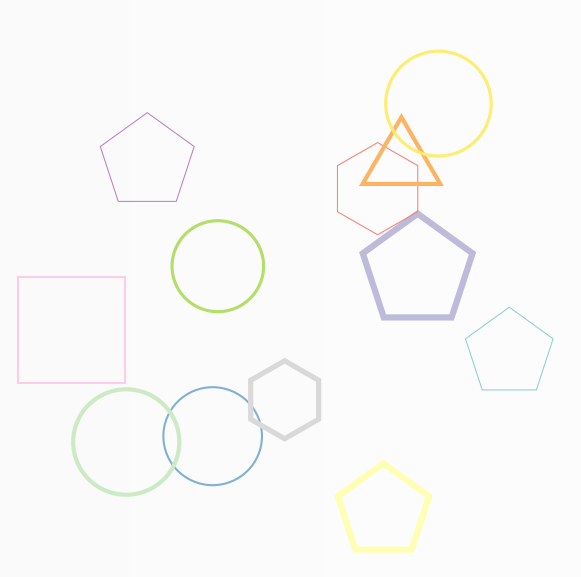[{"shape": "pentagon", "thickness": 0.5, "radius": 0.4, "center": [0.876, 0.388]}, {"shape": "pentagon", "thickness": 3, "radius": 0.41, "center": [0.66, 0.114]}, {"shape": "pentagon", "thickness": 3, "radius": 0.5, "center": [0.719, 0.53]}, {"shape": "hexagon", "thickness": 0.5, "radius": 0.4, "center": [0.65, 0.672]}, {"shape": "circle", "thickness": 1, "radius": 0.42, "center": [0.366, 0.244]}, {"shape": "triangle", "thickness": 2, "radius": 0.39, "center": [0.691, 0.719]}, {"shape": "circle", "thickness": 1.5, "radius": 0.39, "center": [0.375, 0.538]}, {"shape": "square", "thickness": 1, "radius": 0.46, "center": [0.123, 0.427]}, {"shape": "hexagon", "thickness": 2.5, "radius": 0.34, "center": [0.49, 0.307]}, {"shape": "pentagon", "thickness": 0.5, "radius": 0.42, "center": [0.253, 0.719]}, {"shape": "circle", "thickness": 2, "radius": 0.46, "center": [0.217, 0.234]}, {"shape": "circle", "thickness": 1.5, "radius": 0.45, "center": [0.754, 0.82]}]